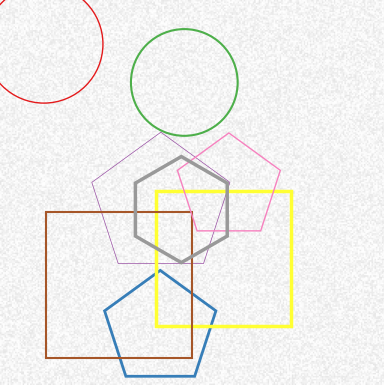[{"shape": "circle", "thickness": 1, "radius": 0.77, "center": [0.114, 0.886]}, {"shape": "pentagon", "thickness": 2, "radius": 0.76, "center": [0.416, 0.146]}, {"shape": "circle", "thickness": 1.5, "radius": 0.69, "center": [0.479, 0.786]}, {"shape": "pentagon", "thickness": 0.5, "radius": 0.94, "center": [0.418, 0.468]}, {"shape": "square", "thickness": 2.5, "radius": 0.88, "center": [0.58, 0.329]}, {"shape": "square", "thickness": 1.5, "radius": 0.95, "center": [0.309, 0.259]}, {"shape": "pentagon", "thickness": 1, "radius": 0.7, "center": [0.594, 0.514]}, {"shape": "hexagon", "thickness": 2.5, "radius": 0.69, "center": [0.471, 0.456]}]